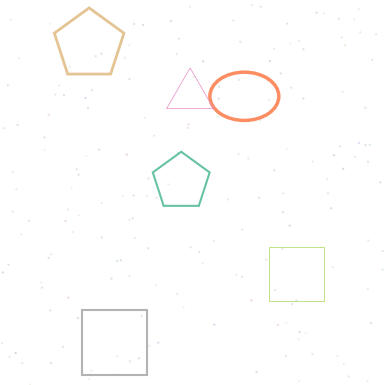[{"shape": "pentagon", "thickness": 1.5, "radius": 0.39, "center": [0.471, 0.528]}, {"shape": "oval", "thickness": 2.5, "radius": 0.45, "center": [0.635, 0.75]}, {"shape": "triangle", "thickness": 0.5, "radius": 0.35, "center": [0.494, 0.753]}, {"shape": "square", "thickness": 0.5, "radius": 0.35, "center": [0.77, 0.287]}, {"shape": "pentagon", "thickness": 2, "radius": 0.47, "center": [0.232, 0.884]}, {"shape": "square", "thickness": 1.5, "radius": 0.42, "center": [0.299, 0.111]}]